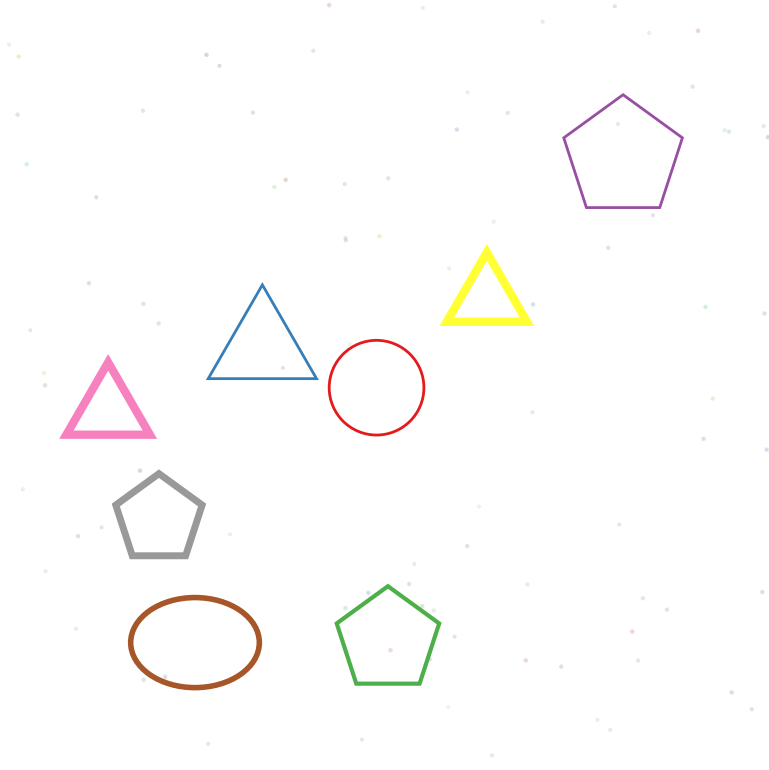[{"shape": "circle", "thickness": 1, "radius": 0.31, "center": [0.489, 0.497]}, {"shape": "triangle", "thickness": 1, "radius": 0.41, "center": [0.341, 0.549]}, {"shape": "pentagon", "thickness": 1.5, "radius": 0.35, "center": [0.504, 0.169]}, {"shape": "pentagon", "thickness": 1, "radius": 0.41, "center": [0.809, 0.796]}, {"shape": "triangle", "thickness": 3, "radius": 0.3, "center": [0.632, 0.612]}, {"shape": "oval", "thickness": 2, "radius": 0.42, "center": [0.253, 0.165]}, {"shape": "triangle", "thickness": 3, "radius": 0.31, "center": [0.14, 0.467]}, {"shape": "pentagon", "thickness": 2.5, "radius": 0.29, "center": [0.206, 0.326]}]